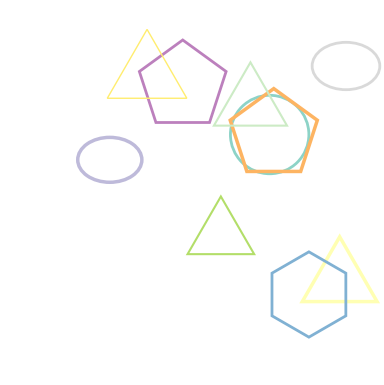[{"shape": "circle", "thickness": 2, "radius": 0.51, "center": [0.7, 0.651]}, {"shape": "triangle", "thickness": 2.5, "radius": 0.56, "center": [0.882, 0.273]}, {"shape": "oval", "thickness": 2.5, "radius": 0.42, "center": [0.285, 0.585]}, {"shape": "hexagon", "thickness": 2, "radius": 0.55, "center": [0.802, 0.235]}, {"shape": "pentagon", "thickness": 2.5, "radius": 0.59, "center": [0.711, 0.651]}, {"shape": "triangle", "thickness": 1.5, "radius": 0.5, "center": [0.574, 0.39]}, {"shape": "oval", "thickness": 2, "radius": 0.44, "center": [0.899, 0.829]}, {"shape": "pentagon", "thickness": 2, "radius": 0.59, "center": [0.475, 0.778]}, {"shape": "triangle", "thickness": 1.5, "radius": 0.55, "center": [0.651, 0.728]}, {"shape": "triangle", "thickness": 1, "radius": 0.6, "center": [0.382, 0.804]}]